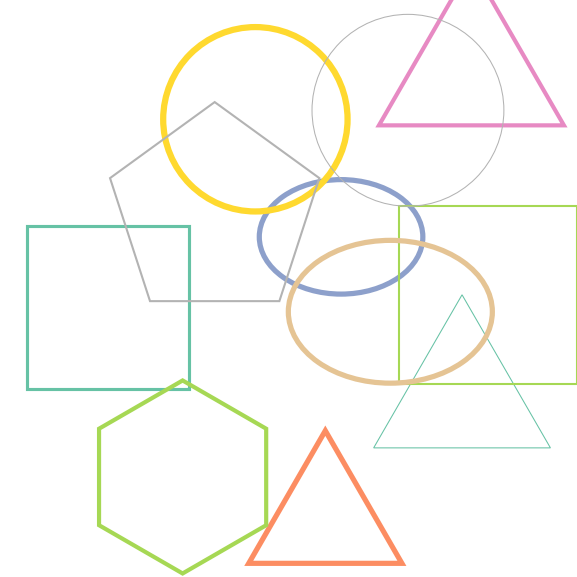[{"shape": "triangle", "thickness": 0.5, "radius": 0.88, "center": [0.8, 0.312]}, {"shape": "square", "thickness": 1.5, "radius": 0.7, "center": [0.187, 0.467]}, {"shape": "triangle", "thickness": 2.5, "radius": 0.77, "center": [0.563, 0.1]}, {"shape": "oval", "thickness": 2.5, "radius": 0.71, "center": [0.591, 0.589]}, {"shape": "triangle", "thickness": 2, "radius": 0.92, "center": [0.816, 0.875]}, {"shape": "square", "thickness": 1, "radius": 0.77, "center": [0.844, 0.489]}, {"shape": "hexagon", "thickness": 2, "radius": 0.84, "center": [0.316, 0.173]}, {"shape": "circle", "thickness": 3, "radius": 0.8, "center": [0.442, 0.793]}, {"shape": "oval", "thickness": 2.5, "radius": 0.88, "center": [0.676, 0.459]}, {"shape": "pentagon", "thickness": 1, "radius": 0.95, "center": [0.372, 0.632]}, {"shape": "circle", "thickness": 0.5, "radius": 0.83, "center": [0.706, 0.808]}]